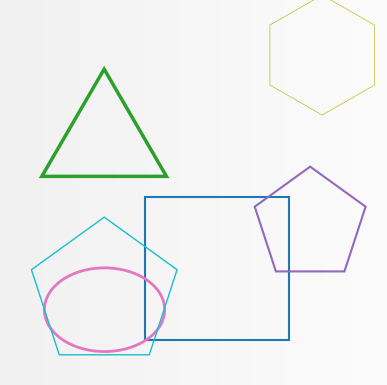[{"shape": "square", "thickness": 1.5, "radius": 0.93, "center": [0.56, 0.303]}, {"shape": "triangle", "thickness": 2.5, "radius": 0.93, "center": [0.269, 0.635]}, {"shape": "pentagon", "thickness": 1.5, "radius": 0.75, "center": [0.8, 0.417]}, {"shape": "oval", "thickness": 2, "radius": 0.78, "center": [0.27, 0.196]}, {"shape": "hexagon", "thickness": 0.5, "radius": 0.78, "center": [0.831, 0.857]}, {"shape": "pentagon", "thickness": 1, "radius": 0.99, "center": [0.269, 0.238]}]